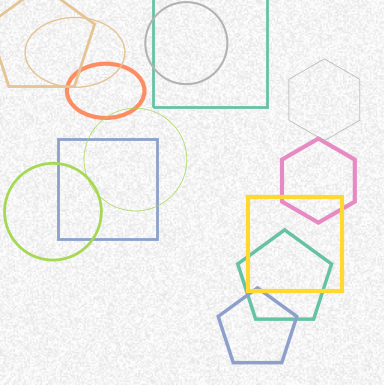[{"shape": "pentagon", "thickness": 2.5, "radius": 0.64, "center": [0.739, 0.275]}, {"shape": "square", "thickness": 2, "radius": 0.74, "center": [0.545, 0.869]}, {"shape": "oval", "thickness": 3, "radius": 0.5, "center": [0.275, 0.764]}, {"shape": "pentagon", "thickness": 2.5, "radius": 0.54, "center": [0.669, 0.145]}, {"shape": "square", "thickness": 2, "radius": 0.64, "center": [0.279, 0.509]}, {"shape": "hexagon", "thickness": 3, "radius": 0.55, "center": [0.827, 0.531]}, {"shape": "circle", "thickness": 0.5, "radius": 0.67, "center": [0.352, 0.586]}, {"shape": "circle", "thickness": 2, "radius": 0.63, "center": [0.138, 0.45]}, {"shape": "square", "thickness": 3, "radius": 0.61, "center": [0.767, 0.366]}, {"shape": "pentagon", "thickness": 2, "radius": 0.72, "center": [0.108, 0.892]}, {"shape": "oval", "thickness": 1, "radius": 0.65, "center": [0.195, 0.864]}, {"shape": "circle", "thickness": 1.5, "radius": 0.53, "center": [0.484, 0.888]}, {"shape": "hexagon", "thickness": 0.5, "radius": 0.53, "center": [0.843, 0.741]}]